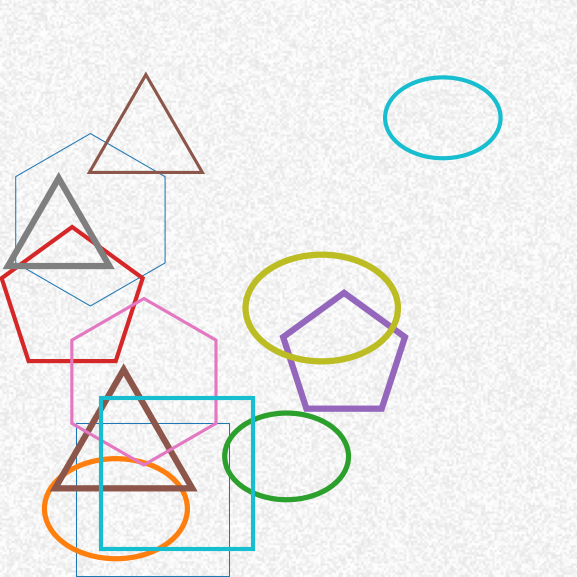[{"shape": "hexagon", "thickness": 0.5, "radius": 0.75, "center": [0.157, 0.619]}, {"shape": "square", "thickness": 0.5, "radius": 0.66, "center": [0.264, 0.133]}, {"shape": "oval", "thickness": 2.5, "radius": 0.62, "center": [0.201, 0.118]}, {"shape": "oval", "thickness": 2.5, "radius": 0.54, "center": [0.496, 0.209]}, {"shape": "pentagon", "thickness": 2, "radius": 0.64, "center": [0.125, 0.478]}, {"shape": "pentagon", "thickness": 3, "radius": 0.55, "center": [0.596, 0.381]}, {"shape": "triangle", "thickness": 1.5, "radius": 0.56, "center": [0.253, 0.757]}, {"shape": "triangle", "thickness": 3, "radius": 0.69, "center": [0.214, 0.222]}, {"shape": "hexagon", "thickness": 1.5, "radius": 0.72, "center": [0.249, 0.338]}, {"shape": "triangle", "thickness": 3, "radius": 0.51, "center": [0.102, 0.589]}, {"shape": "oval", "thickness": 3, "radius": 0.66, "center": [0.557, 0.466]}, {"shape": "square", "thickness": 2, "radius": 0.66, "center": [0.307, 0.179]}, {"shape": "oval", "thickness": 2, "radius": 0.5, "center": [0.767, 0.795]}]